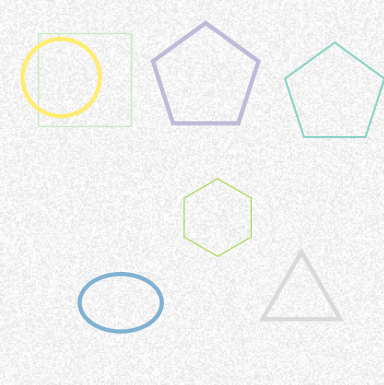[{"shape": "pentagon", "thickness": 1.5, "radius": 0.68, "center": [0.869, 0.754]}, {"shape": "pentagon", "thickness": 3, "radius": 0.72, "center": [0.534, 0.796]}, {"shape": "oval", "thickness": 3, "radius": 0.53, "center": [0.314, 0.214]}, {"shape": "hexagon", "thickness": 1, "radius": 0.5, "center": [0.565, 0.435]}, {"shape": "triangle", "thickness": 3, "radius": 0.58, "center": [0.783, 0.229]}, {"shape": "square", "thickness": 1, "radius": 0.61, "center": [0.219, 0.793]}, {"shape": "circle", "thickness": 3, "radius": 0.5, "center": [0.159, 0.798]}]